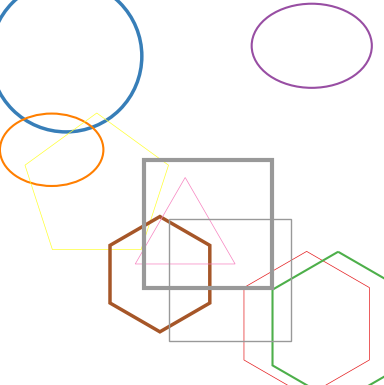[{"shape": "hexagon", "thickness": 0.5, "radius": 0.94, "center": [0.797, 0.159]}, {"shape": "circle", "thickness": 2.5, "radius": 0.98, "center": [0.172, 0.854]}, {"shape": "hexagon", "thickness": 1.5, "radius": 0.98, "center": [0.878, 0.149]}, {"shape": "oval", "thickness": 1.5, "radius": 0.78, "center": [0.81, 0.881]}, {"shape": "oval", "thickness": 1.5, "radius": 0.67, "center": [0.134, 0.611]}, {"shape": "pentagon", "thickness": 0.5, "radius": 0.98, "center": [0.251, 0.51]}, {"shape": "hexagon", "thickness": 2.5, "radius": 0.75, "center": [0.415, 0.288]}, {"shape": "triangle", "thickness": 0.5, "radius": 0.75, "center": [0.481, 0.389]}, {"shape": "square", "thickness": 1, "radius": 0.79, "center": [0.596, 0.274]}, {"shape": "square", "thickness": 3, "radius": 0.83, "center": [0.54, 0.419]}]